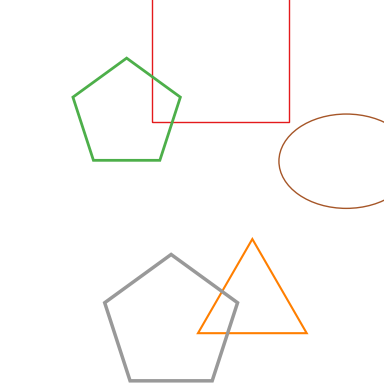[{"shape": "square", "thickness": 1, "radius": 0.89, "center": [0.572, 0.862]}, {"shape": "pentagon", "thickness": 2, "radius": 0.73, "center": [0.329, 0.702]}, {"shape": "triangle", "thickness": 1.5, "radius": 0.82, "center": [0.655, 0.216]}, {"shape": "oval", "thickness": 1, "radius": 0.88, "center": [0.9, 0.581]}, {"shape": "pentagon", "thickness": 2.5, "radius": 0.91, "center": [0.444, 0.158]}]